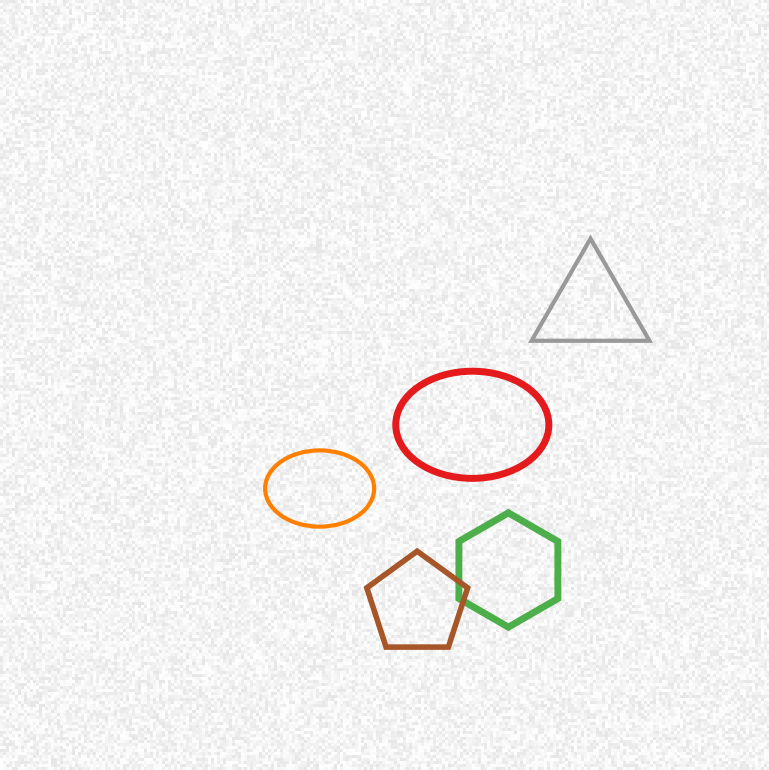[{"shape": "oval", "thickness": 2.5, "radius": 0.5, "center": [0.613, 0.448]}, {"shape": "hexagon", "thickness": 2.5, "radius": 0.37, "center": [0.66, 0.26]}, {"shape": "oval", "thickness": 1.5, "radius": 0.35, "center": [0.415, 0.366]}, {"shape": "pentagon", "thickness": 2, "radius": 0.34, "center": [0.542, 0.215]}, {"shape": "triangle", "thickness": 1.5, "radius": 0.44, "center": [0.767, 0.602]}]